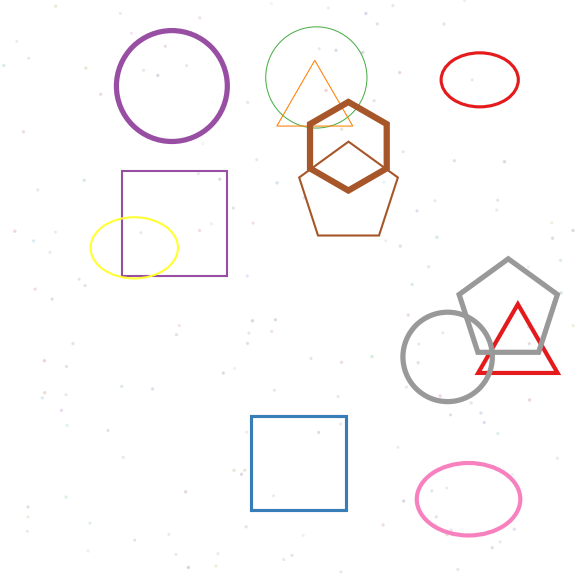[{"shape": "oval", "thickness": 1.5, "radius": 0.33, "center": [0.831, 0.861]}, {"shape": "triangle", "thickness": 2, "radius": 0.4, "center": [0.897, 0.393]}, {"shape": "square", "thickness": 1.5, "radius": 0.41, "center": [0.516, 0.197]}, {"shape": "circle", "thickness": 0.5, "radius": 0.44, "center": [0.548, 0.865]}, {"shape": "square", "thickness": 1, "radius": 0.46, "center": [0.302, 0.612]}, {"shape": "circle", "thickness": 2.5, "radius": 0.48, "center": [0.298, 0.85]}, {"shape": "triangle", "thickness": 0.5, "radius": 0.38, "center": [0.545, 0.819]}, {"shape": "oval", "thickness": 1, "radius": 0.38, "center": [0.233, 0.57]}, {"shape": "hexagon", "thickness": 3, "radius": 0.38, "center": [0.603, 0.746]}, {"shape": "pentagon", "thickness": 1, "radius": 0.45, "center": [0.603, 0.664]}, {"shape": "oval", "thickness": 2, "radius": 0.45, "center": [0.811, 0.135]}, {"shape": "pentagon", "thickness": 2.5, "radius": 0.45, "center": [0.88, 0.461]}, {"shape": "circle", "thickness": 2.5, "radius": 0.39, "center": [0.775, 0.381]}]